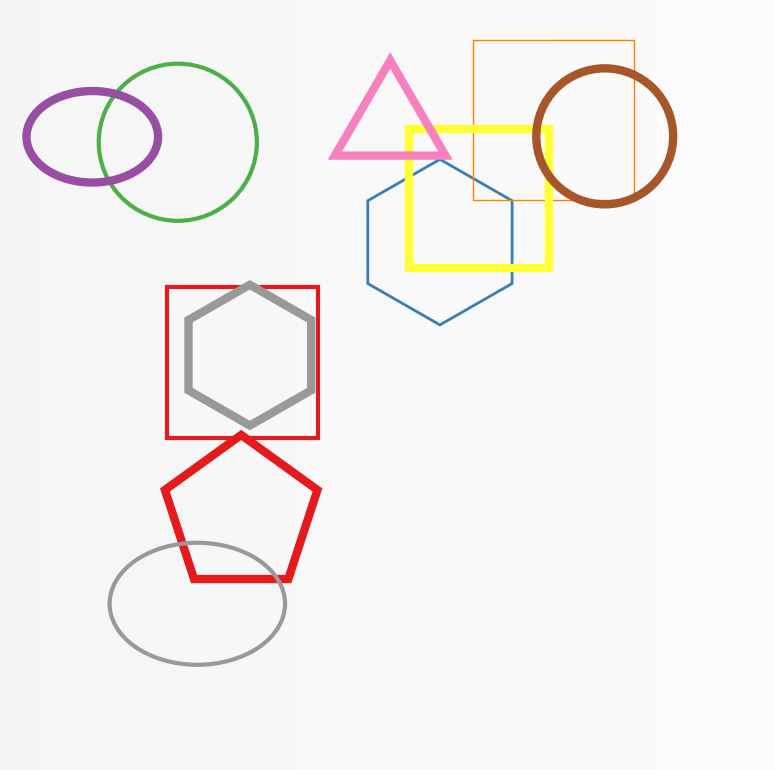[{"shape": "square", "thickness": 1.5, "radius": 0.49, "center": [0.313, 0.529]}, {"shape": "pentagon", "thickness": 3, "radius": 0.52, "center": [0.311, 0.332]}, {"shape": "hexagon", "thickness": 1, "radius": 0.54, "center": [0.568, 0.686]}, {"shape": "circle", "thickness": 1.5, "radius": 0.51, "center": [0.229, 0.815]}, {"shape": "oval", "thickness": 3, "radius": 0.42, "center": [0.119, 0.822]}, {"shape": "square", "thickness": 0.5, "radius": 0.52, "center": [0.714, 0.845]}, {"shape": "square", "thickness": 3, "radius": 0.45, "center": [0.619, 0.743]}, {"shape": "circle", "thickness": 3, "radius": 0.44, "center": [0.78, 0.823]}, {"shape": "triangle", "thickness": 3, "radius": 0.41, "center": [0.503, 0.839]}, {"shape": "oval", "thickness": 1.5, "radius": 0.57, "center": [0.255, 0.216]}, {"shape": "hexagon", "thickness": 3, "radius": 0.46, "center": [0.322, 0.539]}]